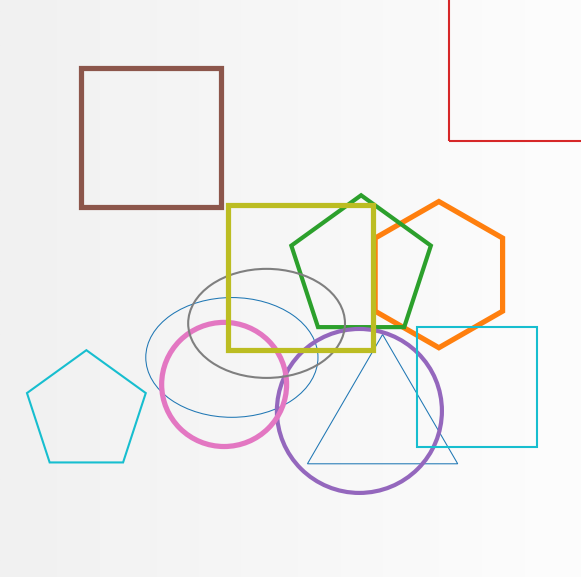[{"shape": "triangle", "thickness": 0.5, "radius": 0.75, "center": [0.658, 0.271]}, {"shape": "oval", "thickness": 0.5, "radius": 0.74, "center": [0.399, 0.38]}, {"shape": "hexagon", "thickness": 2.5, "radius": 0.63, "center": [0.755, 0.524]}, {"shape": "pentagon", "thickness": 2, "radius": 0.63, "center": [0.621, 0.535]}, {"shape": "square", "thickness": 1, "radius": 0.62, "center": [0.895, 0.878]}, {"shape": "circle", "thickness": 2, "radius": 0.71, "center": [0.618, 0.288]}, {"shape": "square", "thickness": 2.5, "radius": 0.6, "center": [0.26, 0.76]}, {"shape": "circle", "thickness": 2.5, "radius": 0.54, "center": [0.386, 0.333]}, {"shape": "oval", "thickness": 1, "radius": 0.67, "center": [0.459, 0.439]}, {"shape": "square", "thickness": 2.5, "radius": 0.63, "center": [0.517, 0.519]}, {"shape": "pentagon", "thickness": 1, "radius": 0.54, "center": [0.149, 0.285]}, {"shape": "square", "thickness": 1, "radius": 0.52, "center": [0.82, 0.329]}]